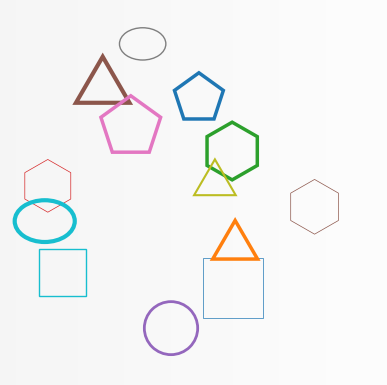[{"shape": "square", "thickness": 0.5, "radius": 0.39, "center": [0.601, 0.252]}, {"shape": "pentagon", "thickness": 2.5, "radius": 0.33, "center": [0.513, 0.745]}, {"shape": "triangle", "thickness": 2.5, "radius": 0.33, "center": [0.607, 0.361]}, {"shape": "hexagon", "thickness": 2.5, "radius": 0.37, "center": [0.599, 0.608]}, {"shape": "hexagon", "thickness": 0.5, "radius": 0.34, "center": [0.123, 0.517]}, {"shape": "circle", "thickness": 2, "radius": 0.34, "center": [0.441, 0.148]}, {"shape": "hexagon", "thickness": 0.5, "radius": 0.36, "center": [0.812, 0.463]}, {"shape": "triangle", "thickness": 3, "radius": 0.4, "center": [0.265, 0.773]}, {"shape": "pentagon", "thickness": 2.5, "radius": 0.41, "center": [0.337, 0.67]}, {"shape": "oval", "thickness": 1, "radius": 0.3, "center": [0.368, 0.886]}, {"shape": "triangle", "thickness": 1.5, "radius": 0.31, "center": [0.555, 0.524]}, {"shape": "square", "thickness": 1, "radius": 0.3, "center": [0.161, 0.293]}, {"shape": "oval", "thickness": 3, "radius": 0.39, "center": [0.115, 0.426]}]